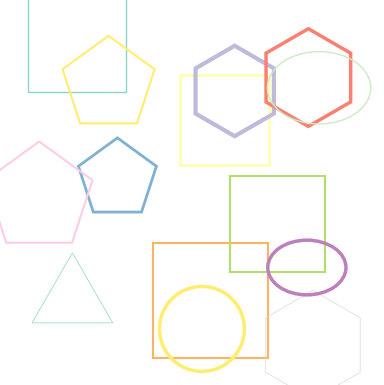[{"shape": "triangle", "thickness": 0.5, "radius": 0.61, "center": [0.188, 0.222]}, {"shape": "square", "thickness": 1, "radius": 0.64, "center": [0.201, 0.887]}, {"shape": "square", "thickness": 2, "radius": 0.58, "center": [0.582, 0.689]}, {"shape": "hexagon", "thickness": 3, "radius": 0.59, "center": [0.61, 0.764]}, {"shape": "hexagon", "thickness": 2.5, "radius": 0.63, "center": [0.801, 0.799]}, {"shape": "pentagon", "thickness": 2, "radius": 0.53, "center": [0.305, 0.535]}, {"shape": "square", "thickness": 1.5, "radius": 0.74, "center": [0.547, 0.22]}, {"shape": "square", "thickness": 1.5, "radius": 0.62, "center": [0.72, 0.418]}, {"shape": "pentagon", "thickness": 1.5, "radius": 0.73, "center": [0.102, 0.487]}, {"shape": "hexagon", "thickness": 0.5, "radius": 0.71, "center": [0.813, 0.104]}, {"shape": "oval", "thickness": 2.5, "radius": 0.51, "center": [0.797, 0.305]}, {"shape": "oval", "thickness": 1, "radius": 0.67, "center": [0.829, 0.772]}, {"shape": "pentagon", "thickness": 1.5, "radius": 0.63, "center": [0.282, 0.781]}, {"shape": "circle", "thickness": 2.5, "radius": 0.55, "center": [0.525, 0.146]}]